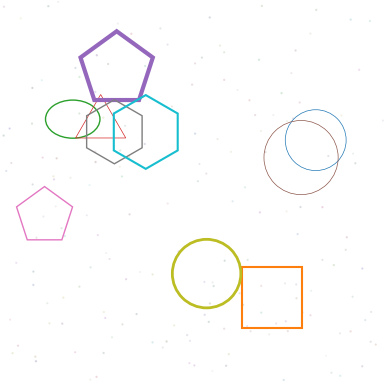[{"shape": "circle", "thickness": 0.5, "radius": 0.4, "center": [0.82, 0.636]}, {"shape": "square", "thickness": 1.5, "radius": 0.39, "center": [0.707, 0.227]}, {"shape": "oval", "thickness": 1, "radius": 0.35, "center": [0.189, 0.691]}, {"shape": "triangle", "thickness": 0.5, "radius": 0.38, "center": [0.261, 0.679]}, {"shape": "pentagon", "thickness": 3, "radius": 0.49, "center": [0.303, 0.82]}, {"shape": "circle", "thickness": 0.5, "radius": 0.48, "center": [0.782, 0.591]}, {"shape": "pentagon", "thickness": 1, "radius": 0.38, "center": [0.116, 0.439]}, {"shape": "hexagon", "thickness": 1, "radius": 0.42, "center": [0.297, 0.658]}, {"shape": "circle", "thickness": 2, "radius": 0.44, "center": [0.537, 0.289]}, {"shape": "hexagon", "thickness": 1.5, "radius": 0.48, "center": [0.379, 0.657]}]